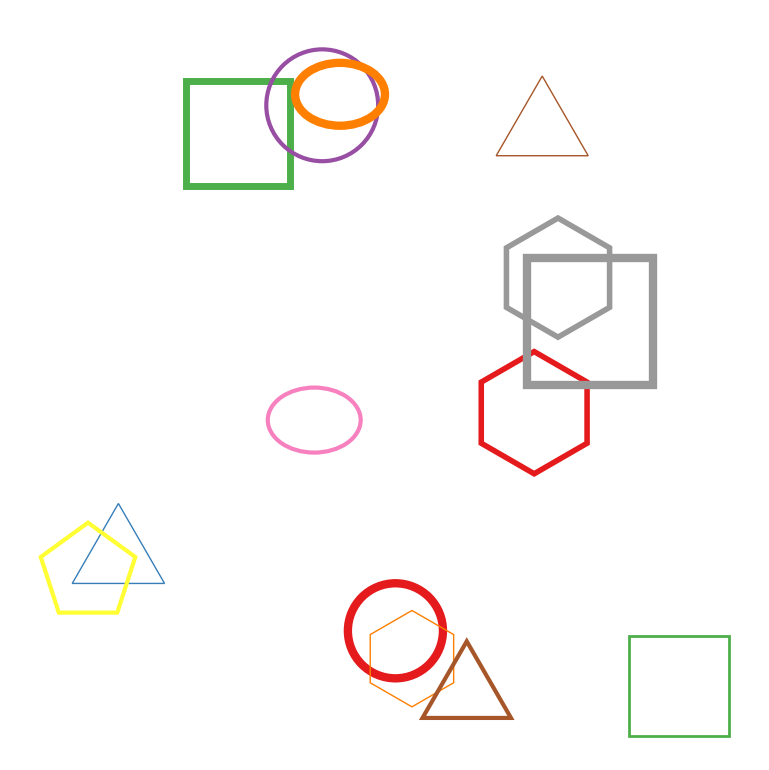[{"shape": "hexagon", "thickness": 2, "radius": 0.4, "center": [0.694, 0.464]}, {"shape": "circle", "thickness": 3, "radius": 0.31, "center": [0.514, 0.181]}, {"shape": "triangle", "thickness": 0.5, "radius": 0.35, "center": [0.154, 0.277]}, {"shape": "square", "thickness": 2.5, "radius": 0.34, "center": [0.309, 0.827]}, {"shape": "square", "thickness": 1, "radius": 0.32, "center": [0.882, 0.109]}, {"shape": "circle", "thickness": 1.5, "radius": 0.36, "center": [0.418, 0.863]}, {"shape": "hexagon", "thickness": 0.5, "radius": 0.31, "center": [0.535, 0.145]}, {"shape": "oval", "thickness": 3, "radius": 0.29, "center": [0.442, 0.878]}, {"shape": "pentagon", "thickness": 1.5, "radius": 0.32, "center": [0.114, 0.257]}, {"shape": "triangle", "thickness": 0.5, "radius": 0.34, "center": [0.704, 0.832]}, {"shape": "triangle", "thickness": 1.5, "radius": 0.33, "center": [0.606, 0.101]}, {"shape": "oval", "thickness": 1.5, "radius": 0.3, "center": [0.408, 0.454]}, {"shape": "square", "thickness": 3, "radius": 0.41, "center": [0.766, 0.583]}, {"shape": "hexagon", "thickness": 2, "radius": 0.39, "center": [0.725, 0.639]}]